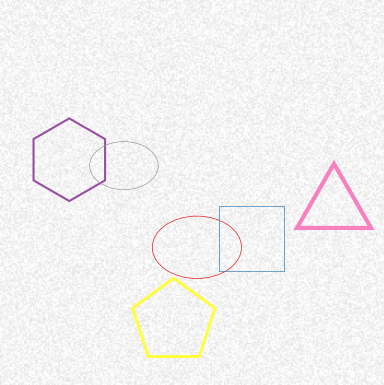[{"shape": "oval", "thickness": 0.5, "radius": 0.58, "center": [0.511, 0.358]}, {"shape": "square", "thickness": 0.5, "radius": 0.42, "center": [0.652, 0.381]}, {"shape": "hexagon", "thickness": 1.5, "radius": 0.54, "center": [0.18, 0.585]}, {"shape": "pentagon", "thickness": 2, "radius": 0.56, "center": [0.451, 0.165]}, {"shape": "triangle", "thickness": 3, "radius": 0.56, "center": [0.868, 0.464]}, {"shape": "oval", "thickness": 0.5, "radius": 0.45, "center": [0.322, 0.57]}]